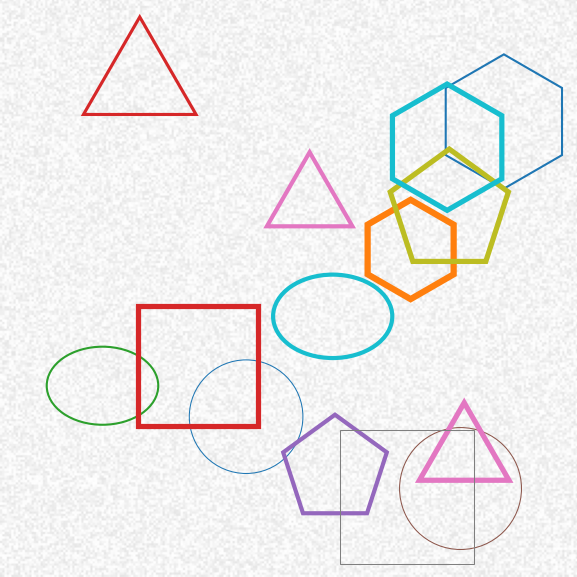[{"shape": "hexagon", "thickness": 1, "radius": 0.58, "center": [0.872, 0.789]}, {"shape": "circle", "thickness": 0.5, "radius": 0.49, "center": [0.426, 0.278]}, {"shape": "hexagon", "thickness": 3, "radius": 0.43, "center": [0.711, 0.567]}, {"shape": "oval", "thickness": 1, "radius": 0.48, "center": [0.177, 0.331]}, {"shape": "triangle", "thickness": 1.5, "radius": 0.56, "center": [0.242, 0.857]}, {"shape": "square", "thickness": 2.5, "radius": 0.52, "center": [0.343, 0.366]}, {"shape": "pentagon", "thickness": 2, "radius": 0.47, "center": [0.58, 0.187]}, {"shape": "circle", "thickness": 0.5, "radius": 0.53, "center": [0.797, 0.153]}, {"shape": "triangle", "thickness": 2, "radius": 0.43, "center": [0.536, 0.65]}, {"shape": "triangle", "thickness": 2.5, "radius": 0.45, "center": [0.804, 0.212]}, {"shape": "square", "thickness": 0.5, "radius": 0.58, "center": [0.705, 0.138]}, {"shape": "pentagon", "thickness": 2.5, "radius": 0.54, "center": [0.778, 0.633]}, {"shape": "hexagon", "thickness": 2.5, "radius": 0.55, "center": [0.774, 0.744]}, {"shape": "oval", "thickness": 2, "radius": 0.52, "center": [0.576, 0.451]}]